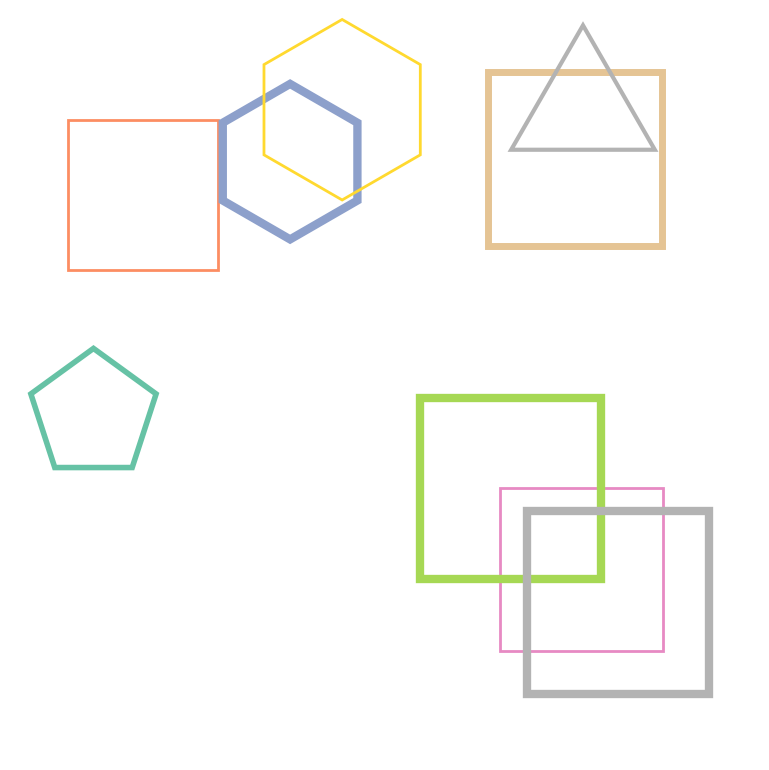[{"shape": "pentagon", "thickness": 2, "radius": 0.43, "center": [0.121, 0.462]}, {"shape": "square", "thickness": 1, "radius": 0.49, "center": [0.186, 0.747]}, {"shape": "hexagon", "thickness": 3, "radius": 0.5, "center": [0.377, 0.79]}, {"shape": "square", "thickness": 1, "radius": 0.53, "center": [0.755, 0.261]}, {"shape": "square", "thickness": 3, "radius": 0.59, "center": [0.663, 0.365]}, {"shape": "hexagon", "thickness": 1, "radius": 0.59, "center": [0.444, 0.857]}, {"shape": "square", "thickness": 2.5, "radius": 0.57, "center": [0.747, 0.794]}, {"shape": "triangle", "thickness": 1.5, "radius": 0.54, "center": [0.757, 0.859]}, {"shape": "square", "thickness": 3, "radius": 0.59, "center": [0.803, 0.218]}]